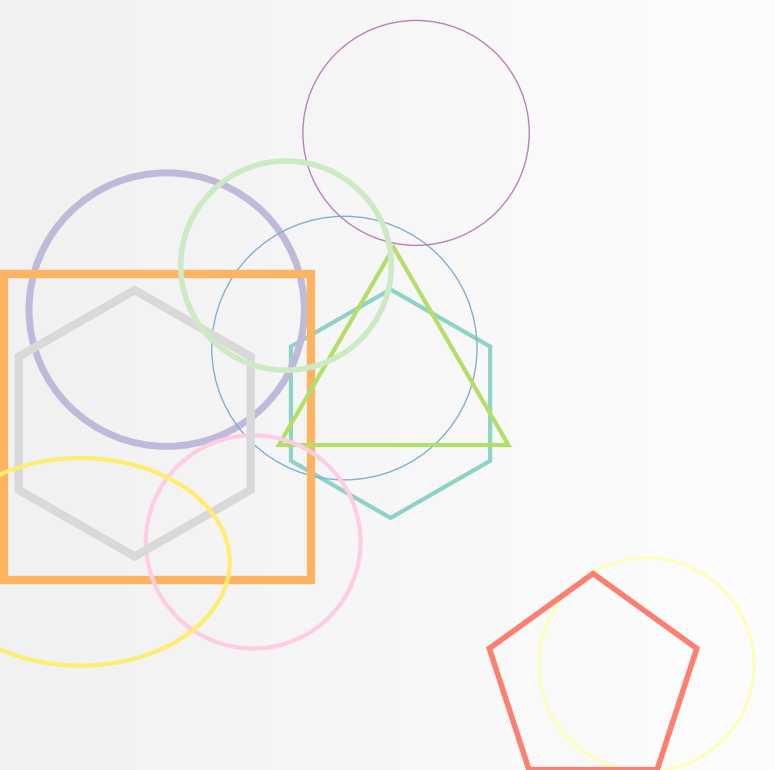[{"shape": "hexagon", "thickness": 1.5, "radius": 0.74, "center": [0.504, 0.476]}, {"shape": "circle", "thickness": 1, "radius": 0.69, "center": [0.834, 0.137]}, {"shape": "circle", "thickness": 2.5, "radius": 0.89, "center": [0.215, 0.598]}, {"shape": "pentagon", "thickness": 2, "radius": 0.7, "center": [0.765, 0.114]}, {"shape": "circle", "thickness": 0.5, "radius": 0.86, "center": [0.444, 0.548]}, {"shape": "square", "thickness": 3, "radius": 0.99, "center": [0.203, 0.445]}, {"shape": "triangle", "thickness": 1.5, "radius": 0.85, "center": [0.508, 0.508]}, {"shape": "circle", "thickness": 1.5, "radius": 0.69, "center": [0.327, 0.296]}, {"shape": "hexagon", "thickness": 3, "radius": 0.86, "center": [0.174, 0.45]}, {"shape": "circle", "thickness": 0.5, "radius": 0.73, "center": [0.537, 0.827]}, {"shape": "circle", "thickness": 2, "radius": 0.68, "center": [0.369, 0.655]}, {"shape": "oval", "thickness": 1.5, "radius": 0.96, "center": [0.104, 0.27]}]